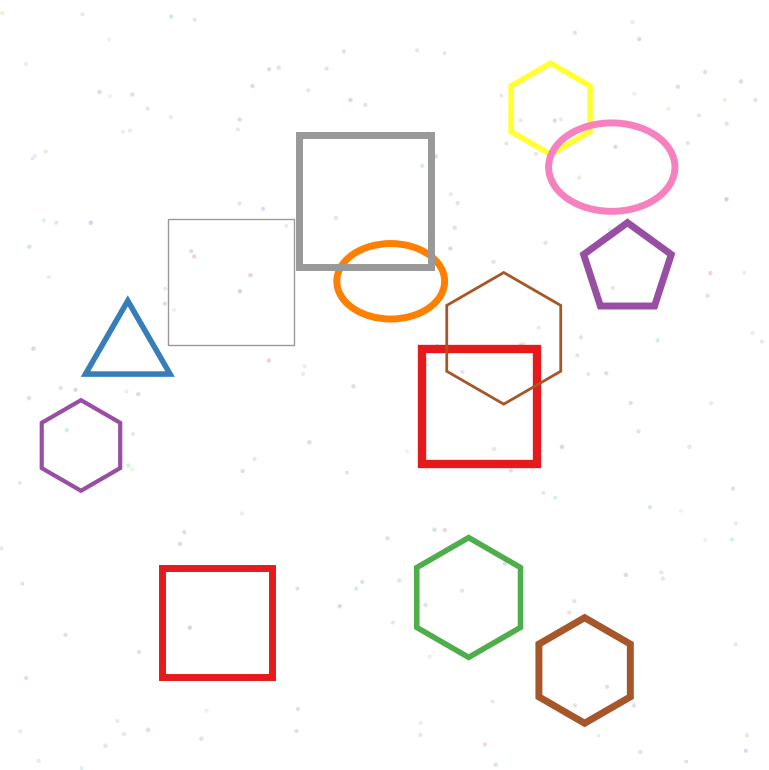[{"shape": "square", "thickness": 2.5, "radius": 0.36, "center": [0.282, 0.192]}, {"shape": "square", "thickness": 3, "radius": 0.37, "center": [0.622, 0.472]}, {"shape": "triangle", "thickness": 2, "radius": 0.32, "center": [0.166, 0.546]}, {"shape": "hexagon", "thickness": 2, "radius": 0.39, "center": [0.609, 0.224]}, {"shape": "pentagon", "thickness": 2.5, "radius": 0.3, "center": [0.815, 0.651]}, {"shape": "hexagon", "thickness": 1.5, "radius": 0.29, "center": [0.105, 0.421]}, {"shape": "oval", "thickness": 2.5, "radius": 0.35, "center": [0.507, 0.635]}, {"shape": "hexagon", "thickness": 2, "radius": 0.3, "center": [0.715, 0.859]}, {"shape": "hexagon", "thickness": 2.5, "radius": 0.34, "center": [0.759, 0.129]}, {"shape": "hexagon", "thickness": 1, "radius": 0.43, "center": [0.654, 0.561]}, {"shape": "oval", "thickness": 2.5, "radius": 0.41, "center": [0.795, 0.783]}, {"shape": "square", "thickness": 2.5, "radius": 0.43, "center": [0.474, 0.739]}, {"shape": "square", "thickness": 0.5, "radius": 0.41, "center": [0.3, 0.634]}]